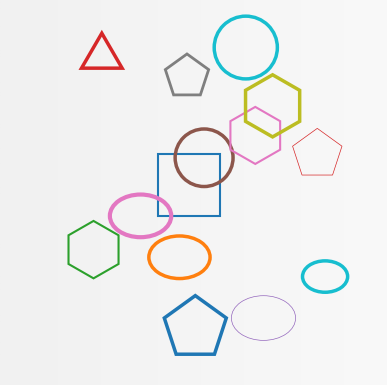[{"shape": "square", "thickness": 1.5, "radius": 0.4, "center": [0.487, 0.519]}, {"shape": "pentagon", "thickness": 2.5, "radius": 0.42, "center": [0.504, 0.148]}, {"shape": "oval", "thickness": 2.5, "radius": 0.39, "center": [0.463, 0.332]}, {"shape": "hexagon", "thickness": 1.5, "radius": 0.37, "center": [0.241, 0.352]}, {"shape": "triangle", "thickness": 2.5, "radius": 0.3, "center": [0.263, 0.853]}, {"shape": "pentagon", "thickness": 0.5, "radius": 0.34, "center": [0.819, 0.6]}, {"shape": "oval", "thickness": 0.5, "radius": 0.41, "center": [0.68, 0.174]}, {"shape": "circle", "thickness": 2.5, "radius": 0.37, "center": [0.527, 0.59]}, {"shape": "oval", "thickness": 3, "radius": 0.4, "center": [0.363, 0.439]}, {"shape": "hexagon", "thickness": 1.5, "radius": 0.37, "center": [0.659, 0.648]}, {"shape": "pentagon", "thickness": 2, "radius": 0.29, "center": [0.483, 0.801]}, {"shape": "hexagon", "thickness": 2.5, "radius": 0.4, "center": [0.704, 0.725]}, {"shape": "circle", "thickness": 2.5, "radius": 0.41, "center": [0.634, 0.877]}, {"shape": "oval", "thickness": 2.5, "radius": 0.29, "center": [0.839, 0.282]}]